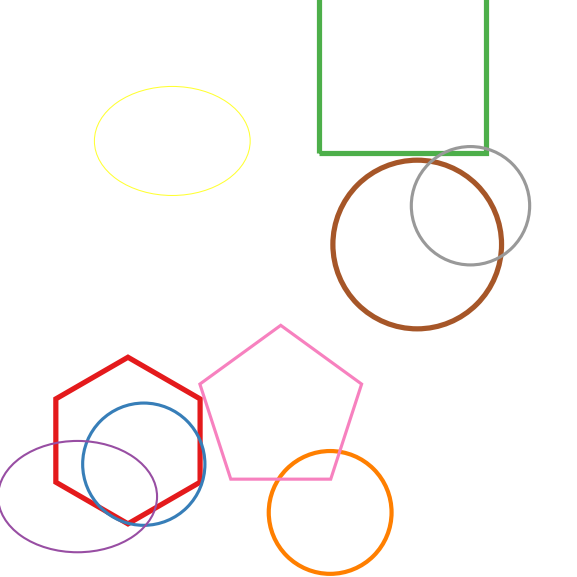[{"shape": "hexagon", "thickness": 2.5, "radius": 0.72, "center": [0.222, 0.236]}, {"shape": "circle", "thickness": 1.5, "radius": 0.53, "center": [0.249, 0.195]}, {"shape": "square", "thickness": 2.5, "radius": 0.72, "center": [0.696, 0.878]}, {"shape": "oval", "thickness": 1, "radius": 0.69, "center": [0.134, 0.139]}, {"shape": "circle", "thickness": 2, "radius": 0.53, "center": [0.572, 0.112]}, {"shape": "oval", "thickness": 0.5, "radius": 0.67, "center": [0.298, 0.755]}, {"shape": "circle", "thickness": 2.5, "radius": 0.73, "center": [0.722, 0.576]}, {"shape": "pentagon", "thickness": 1.5, "radius": 0.74, "center": [0.486, 0.289]}, {"shape": "circle", "thickness": 1.5, "radius": 0.51, "center": [0.815, 0.643]}]